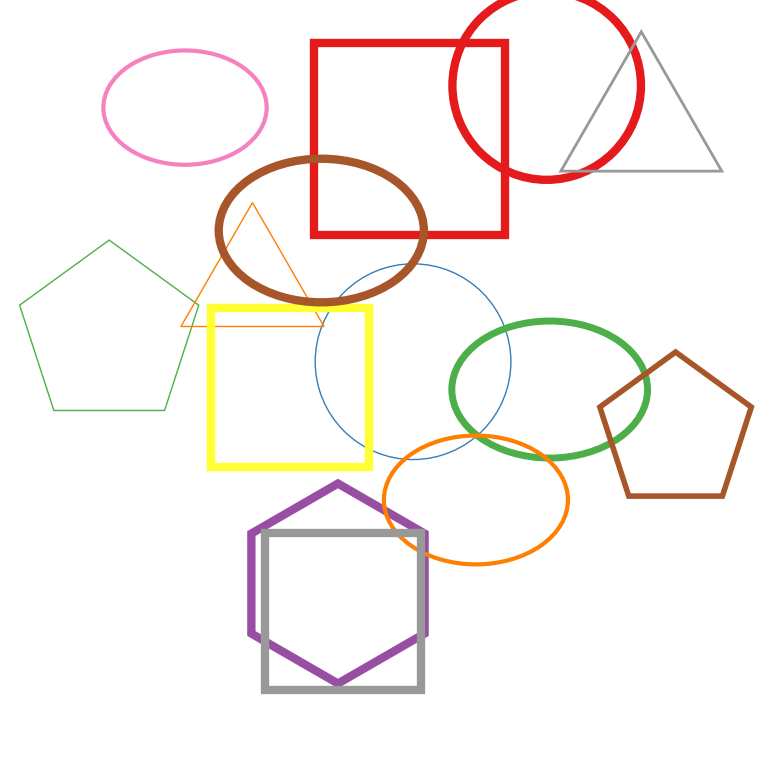[{"shape": "circle", "thickness": 3, "radius": 0.61, "center": [0.71, 0.889]}, {"shape": "square", "thickness": 3, "radius": 0.62, "center": [0.532, 0.819]}, {"shape": "circle", "thickness": 0.5, "radius": 0.64, "center": [0.536, 0.53]}, {"shape": "pentagon", "thickness": 0.5, "radius": 0.61, "center": [0.142, 0.566]}, {"shape": "oval", "thickness": 2.5, "radius": 0.64, "center": [0.714, 0.494]}, {"shape": "hexagon", "thickness": 3, "radius": 0.65, "center": [0.439, 0.242]}, {"shape": "oval", "thickness": 1.5, "radius": 0.6, "center": [0.618, 0.351]}, {"shape": "triangle", "thickness": 0.5, "radius": 0.54, "center": [0.328, 0.63]}, {"shape": "square", "thickness": 3, "radius": 0.51, "center": [0.376, 0.497]}, {"shape": "pentagon", "thickness": 2, "radius": 0.52, "center": [0.877, 0.439]}, {"shape": "oval", "thickness": 3, "radius": 0.67, "center": [0.417, 0.701]}, {"shape": "oval", "thickness": 1.5, "radius": 0.53, "center": [0.24, 0.86]}, {"shape": "triangle", "thickness": 1, "radius": 0.6, "center": [0.833, 0.838]}, {"shape": "square", "thickness": 3, "radius": 0.51, "center": [0.445, 0.206]}]